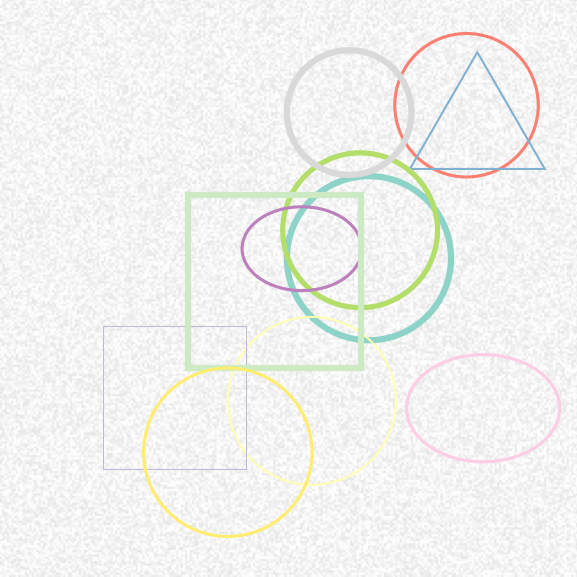[{"shape": "circle", "thickness": 3, "radius": 0.71, "center": [0.639, 0.552]}, {"shape": "circle", "thickness": 1, "radius": 0.73, "center": [0.54, 0.305]}, {"shape": "square", "thickness": 0.5, "radius": 0.62, "center": [0.302, 0.31]}, {"shape": "circle", "thickness": 1.5, "radius": 0.62, "center": [0.808, 0.817]}, {"shape": "triangle", "thickness": 1, "radius": 0.67, "center": [0.827, 0.774]}, {"shape": "circle", "thickness": 2.5, "radius": 0.67, "center": [0.624, 0.6]}, {"shape": "oval", "thickness": 1.5, "radius": 0.66, "center": [0.837, 0.292]}, {"shape": "circle", "thickness": 3, "radius": 0.54, "center": [0.605, 0.804]}, {"shape": "oval", "thickness": 1.5, "radius": 0.52, "center": [0.523, 0.569]}, {"shape": "square", "thickness": 3, "radius": 0.75, "center": [0.476, 0.511]}, {"shape": "circle", "thickness": 1.5, "radius": 0.73, "center": [0.395, 0.216]}]